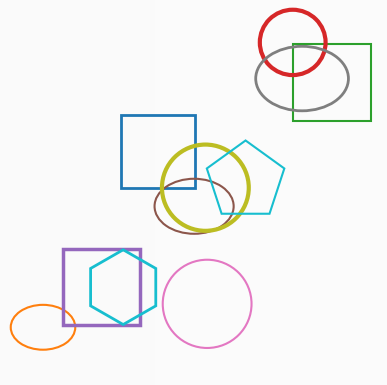[{"shape": "square", "thickness": 2, "radius": 0.48, "center": [0.408, 0.607]}, {"shape": "oval", "thickness": 1.5, "radius": 0.42, "center": [0.111, 0.15]}, {"shape": "square", "thickness": 1.5, "radius": 0.5, "center": [0.857, 0.785]}, {"shape": "circle", "thickness": 3, "radius": 0.42, "center": [0.755, 0.89]}, {"shape": "square", "thickness": 2.5, "radius": 0.5, "center": [0.261, 0.255]}, {"shape": "oval", "thickness": 1.5, "radius": 0.51, "center": [0.501, 0.464]}, {"shape": "circle", "thickness": 1.5, "radius": 0.57, "center": [0.535, 0.211]}, {"shape": "oval", "thickness": 2, "radius": 0.6, "center": [0.78, 0.796]}, {"shape": "circle", "thickness": 3, "radius": 0.56, "center": [0.53, 0.512]}, {"shape": "pentagon", "thickness": 1.5, "radius": 0.53, "center": [0.634, 0.53]}, {"shape": "hexagon", "thickness": 2, "radius": 0.49, "center": [0.318, 0.254]}]